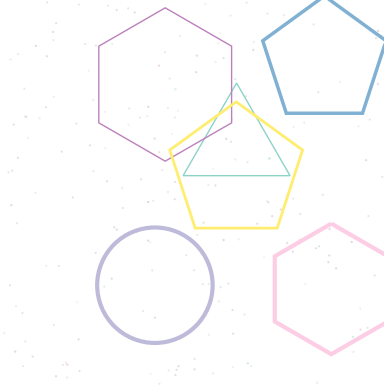[{"shape": "triangle", "thickness": 1, "radius": 0.8, "center": [0.614, 0.624]}, {"shape": "circle", "thickness": 3, "radius": 0.75, "center": [0.402, 0.259]}, {"shape": "pentagon", "thickness": 2.5, "radius": 0.84, "center": [0.843, 0.842]}, {"shape": "hexagon", "thickness": 3, "radius": 0.85, "center": [0.861, 0.25]}, {"shape": "hexagon", "thickness": 1, "radius": 1.0, "center": [0.429, 0.781]}, {"shape": "pentagon", "thickness": 2, "radius": 0.91, "center": [0.613, 0.554]}]